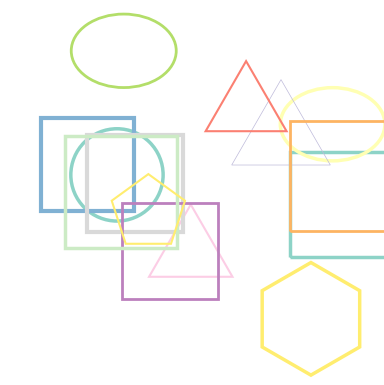[{"shape": "circle", "thickness": 2.5, "radius": 0.6, "center": [0.304, 0.546]}, {"shape": "square", "thickness": 2.5, "radius": 0.68, "center": [0.891, 0.469]}, {"shape": "oval", "thickness": 2.5, "radius": 0.68, "center": [0.864, 0.677]}, {"shape": "triangle", "thickness": 0.5, "radius": 0.74, "center": [0.73, 0.645]}, {"shape": "triangle", "thickness": 1.5, "radius": 0.61, "center": [0.639, 0.72]}, {"shape": "square", "thickness": 3, "radius": 0.6, "center": [0.227, 0.574]}, {"shape": "square", "thickness": 2, "radius": 0.72, "center": [0.896, 0.543]}, {"shape": "oval", "thickness": 2, "radius": 0.68, "center": [0.321, 0.868]}, {"shape": "triangle", "thickness": 1.5, "radius": 0.63, "center": [0.495, 0.344]}, {"shape": "square", "thickness": 3, "radius": 0.63, "center": [0.351, 0.524]}, {"shape": "square", "thickness": 2, "radius": 0.62, "center": [0.442, 0.348]}, {"shape": "square", "thickness": 2.5, "radius": 0.73, "center": [0.314, 0.501]}, {"shape": "hexagon", "thickness": 2.5, "radius": 0.73, "center": [0.808, 0.172]}, {"shape": "pentagon", "thickness": 1.5, "radius": 0.5, "center": [0.385, 0.448]}]